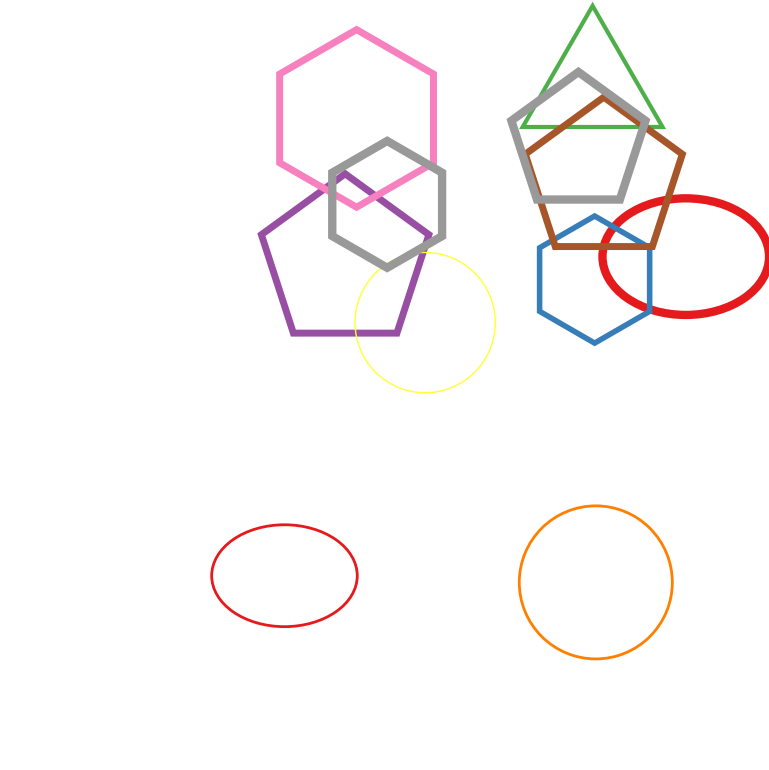[{"shape": "oval", "thickness": 1, "radius": 0.47, "center": [0.369, 0.252]}, {"shape": "oval", "thickness": 3, "radius": 0.54, "center": [0.891, 0.667]}, {"shape": "hexagon", "thickness": 2, "radius": 0.41, "center": [0.772, 0.637]}, {"shape": "triangle", "thickness": 1.5, "radius": 0.52, "center": [0.77, 0.888]}, {"shape": "pentagon", "thickness": 2.5, "radius": 0.57, "center": [0.448, 0.66]}, {"shape": "circle", "thickness": 1, "radius": 0.5, "center": [0.774, 0.244]}, {"shape": "circle", "thickness": 0.5, "radius": 0.46, "center": [0.552, 0.581]}, {"shape": "pentagon", "thickness": 2.5, "radius": 0.54, "center": [0.784, 0.767]}, {"shape": "hexagon", "thickness": 2.5, "radius": 0.58, "center": [0.463, 0.846]}, {"shape": "hexagon", "thickness": 3, "radius": 0.41, "center": [0.503, 0.735]}, {"shape": "pentagon", "thickness": 3, "radius": 0.46, "center": [0.751, 0.815]}]